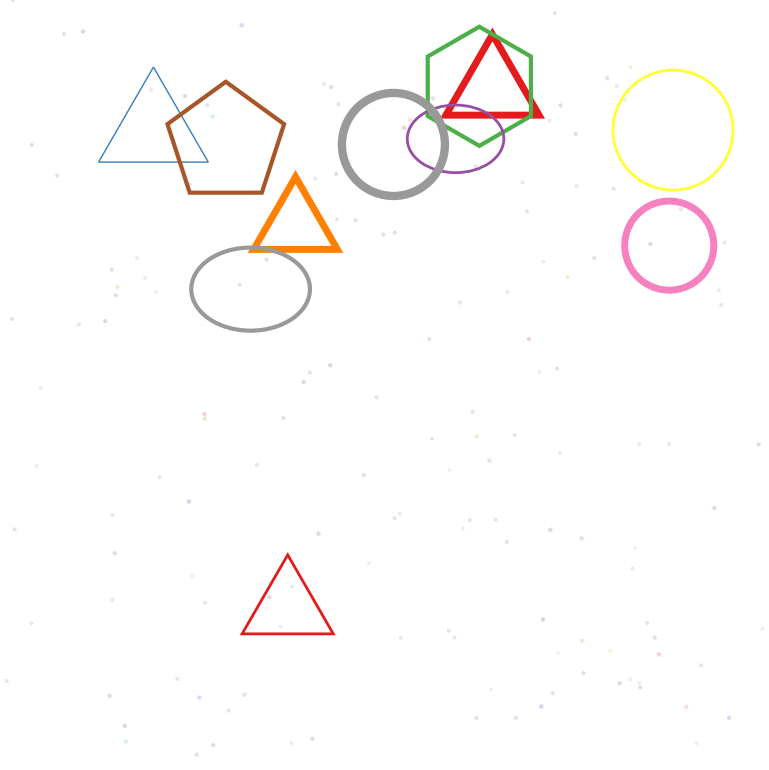[{"shape": "triangle", "thickness": 2.5, "radius": 0.35, "center": [0.64, 0.885]}, {"shape": "triangle", "thickness": 1, "radius": 0.34, "center": [0.374, 0.211]}, {"shape": "triangle", "thickness": 0.5, "radius": 0.41, "center": [0.199, 0.831]}, {"shape": "hexagon", "thickness": 1.5, "radius": 0.39, "center": [0.622, 0.888]}, {"shape": "oval", "thickness": 1, "radius": 0.31, "center": [0.592, 0.82]}, {"shape": "triangle", "thickness": 2.5, "radius": 0.31, "center": [0.384, 0.708]}, {"shape": "circle", "thickness": 1, "radius": 0.39, "center": [0.874, 0.831]}, {"shape": "pentagon", "thickness": 1.5, "radius": 0.4, "center": [0.293, 0.814]}, {"shape": "circle", "thickness": 2.5, "radius": 0.29, "center": [0.869, 0.681]}, {"shape": "oval", "thickness": 1.5, "radius": 0.39, "center": [0.325, 0.625]}, {"shape": "circle", "thickness": 3, "radius": 0.33, "center": [0.511, 0.812]}]